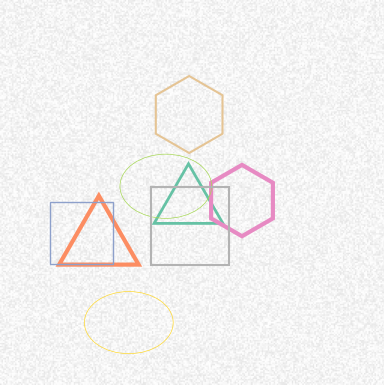[{"shape": "triangle", "thickness": 2, "radius": 0.52, "center": [0.49, 0.471]}, {"shape": "triangle", "thickness": 3, "radius": 0.6, "center": [0.257, 0.372]}, {"shape": "square", "thickness": 1, "radius": 0.41, "center": [0.211, 0.395]}, {"shape": "hexagon", "thickness": 3, "radius": 0.46, "center": [0.629, 0.479]}, {"shape": "oval", "thickness": 0.5, "radius": 0.6, "center": [0.431, 0.516]}, {"shape": "oval", "thickness": 0.5, "radius": 0.58, "center": [0.335, 0.162]}, {"shape": "hexagon", "thickness": 1.5, "radius": 0.5, "center": [0.491, 0.703]}, {"shape": "square", "thickness": 1.5, "radius": 0.51, "center": [0.494, 0.413]}]